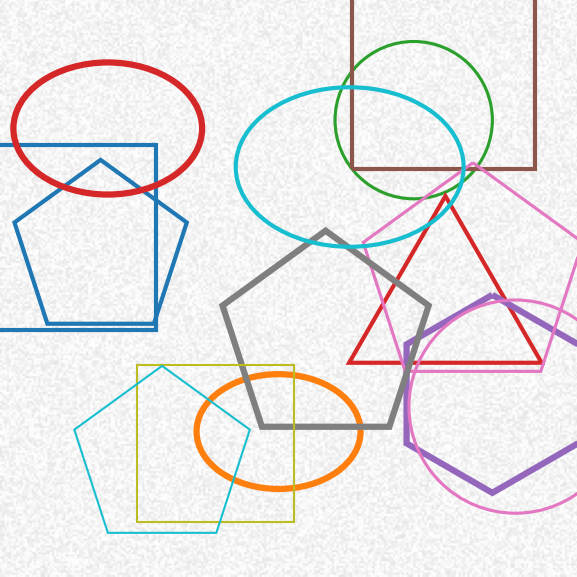[{"shape": "square", "thickness": 2, "radius": 0.8, "center": [0.109, 0.588]}, {"shape": "pentagon", "thickness": 2, "radius": 0.78, "center": [0.174, 0.565]}, {"shape": "oval", "thickness": 3, "radius": 0.71, "center": [0.482, 0.252]}, {"shape": "circle", "thickness": 1.5, "radius": 0.68, "center": [0.716, 0.791]}, {"shape": "triangle", "thickness": 2, "radius": 0.96, "center": [0.771, 0.467]}, {"shape": "oval", "thickness": 3, "radius": 0.82, "center": [0.187, 0.777]}, {"shape": "hexagon", "thickness": 3, "radius": 0.86, "center": [0.853, 0.317]}, {"shape": "square", "thickness": 2, "radius": 0.79, "center": [0.768, 0.864]}, {"shape": "circle", "thickness": 1.5, "radius": 0.92, "center": [0.893, 0.295]}, {"shape": "pentagon", "thickness": 1.5, "radius": 1.0, "center": [0.819, 0.518]}, {"shape": "pentagon", "thickness": 3, "radius": 0.94, "center": [0.564, 0.412]}, {"shape": "square", "thickness": 1, "radius": 0.68, "center": [0.373, 0.231]}, {"shape": "oval", "thickness": 2, "radius": 0.99, "center": [0.606, 0.71]}, {"shape": "pentagon", "thickness": 1, "radius": 0.8, "center": [0.281, 0.206]}]